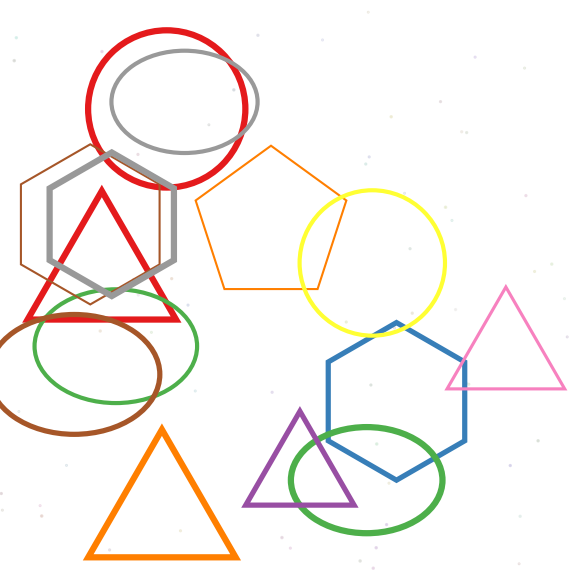[{"shape": "circle", "thickness": 3, "radius": 0.68, "center": [0.289, 0.811]}, {"shape": "triangle", "thickness": 3, "radius": 0.74, "center": [0.176, 0.52]}, {"shape": "hexagon", "thickness": 2.5, "radius": 0.68, "center": [0.687, 0.304]}, {"shape": "oval", "thickness": 3, "radius": 0.66, "center": [0.635, 0.168]}, {"shape": "oval", "thickness": 2, "radius": 0.7, "center": [0.201, 0.4]}, {"shape": "triangle", "thickness": 2.5, "radius": 0.54, "center": [0.519, 0.179]}, {"shape": "triangle", "thickness": 3, "radius": 0.74, "center": [0.28, 0.108]}, {"shape": "pentagon", "thickness": 1, "radius": 0.69, "center": [0.469, 0.61]}, {"shape": "circle", "thickness": 2, "radius": 0.63, "center": [0.645, 0.544]}, {"shape": "hexagon", "thickness": 1, "radius": 0.69, "center": [0.156, 0.611]}, {"shape": "oval", "thickness": 2.5, "radius": 0.74, "center": [0.129, 0.351]}, {"shape": "triangle", "thickness": 1.5, "radius": 0.59, "center": [0.876, 0.385]}, {"shape": "oval", "thickness": 2, "radius": 0.63, "center": [0.32, 0.823]}, {"shape": "hexagon", "thickness": 3, "radius": 0.62, "center": [0.194, 0.611]}]